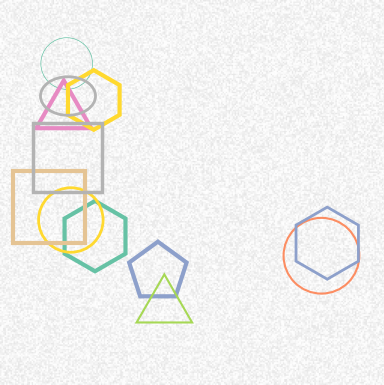[{"shape": "circle", "thickness": 0.5, "radius": 0.34, "center": [0.173, 0.835]}, {"shape": "hexagon", "thickness": 3, "radius": 0.46, "center": [0.247, 0.387]}, {"shape": "circle", "thickness": 1.5, "radius": 0.49, "center": [0.835, 0.336]}, {"shape": "hexagon", "thickness": 2, "radius": 0.47, "center": [0.85, 0.368]}, {"shape": "pentagon", "thickness": 3, "radius": 0.39, "center": [0.41, 0.294]}, {"shape": "triangle", "thickness": 3, "radius": 0.41, "center": [0.166, 0.708]}, {"shape": "triangle", "thickness": 1.5, "radius": 0.42, "center": [0.427, 0.204]}, {"shape": "hexagon", "thickness": 3, "radius": 0.39, "center": [0.244, 0.74]}, {"shape": "circle", "thickness": 2, "radius": 0.42, "center": [0.184, 0.429]}, {"shape": "square", "thickness": 3, "radius": 0.47, "center": [0.128, 0.463]}, {"shape": "square", "thickness": 2.5, "radius": 0.45, "center": [0.175, 0.591]}, {"shape": "oval", "thickness": 2, "radius": 0.36, "center": [0.177, 0.751]}]